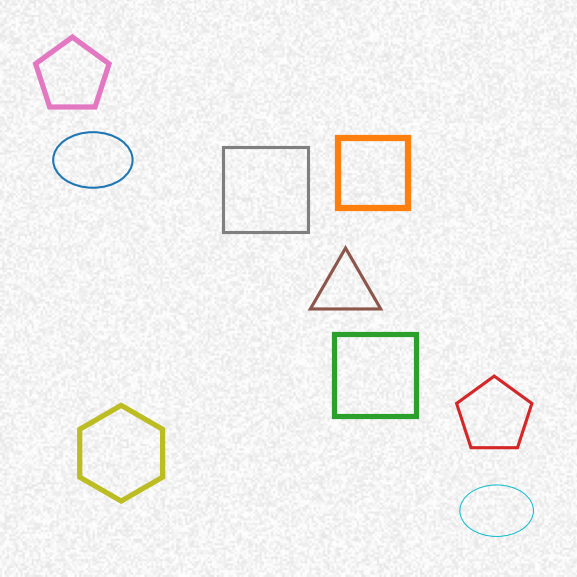[{"shape": "oval", "thickness": 1, "radius": 0.34, "center": [0.161, 0.722]}, {"shape": "square", "thickness": 3, "radius": 0.3, "center": [0.646, 0.699]}, {"shape": "square", "thickness": 2.5, "radius": 0.35, "center": [0.649, 0.35]}, {"shape": "pentagon", "thickness": 1.5, "radius": 0.34, "center": [0.856, 0.279]}, {"shape": "triangle", "thickness": 1.5, "radius": 0.35, "center": [0.598, 0.499]}, {"shape": "pentagon", "thickness": 2.5, "radius": 0.33, "center": [0.125, 0.868]}, {"shape": "square", "thickness": 1.5, "radius": 0.37, "center": [0.46, 0.671]}, {"shape": "hexagon", "thickness": 2.5, "radius": 0.41, "center": [0.21, 0.214]}, {"shape": "oval", "thickness": 0.5, "radius": 0.32, "center": [0.86, 0.115]}]